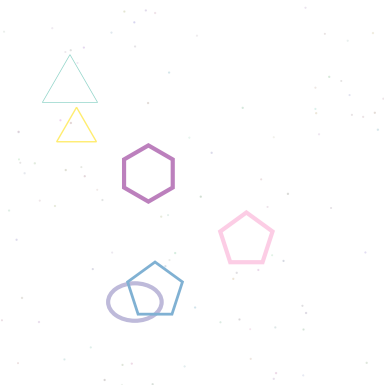[{"shape": "triangle", "thickness": 0.5, "radius": 0.41, "center": [0.182, 0.775]}, {"shape": "oval", "thickness": 3, "radius": 0.35, "center": [0.35, 0.215]}, {"shape": "pentagon", "thickness": 2, "radius": 0.37, "center": [0.403, 0.245]}, {"shape": "pentagon", "thickness": 3, "radius": 0.36, "center": [0.64, 0.377]}, {"shape": "hexagon", "thickness": 3, "radius": 0.36, "center": [0.385, 0.549]}, {"shape": "triangle", "thickness": 1, "radius": 0.3, "center": [0.199, 0.662]}]